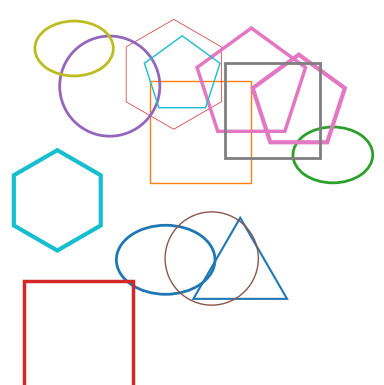[{"shape": "oval", "thickness": 2, "radius": 0.64, "center": [0.43, 0.325]}, {"shape": "triangle", "thickness": 1.5, "radius": 0.7, "center": [0.624, 0.294]}, {"shape": "square", "thickness": 1, "radius": 0.66, "center": [0.521, 0.657]}, {"shape": "oval", "thickness": 2, "radius": 0.52, "center": [0.865, 0.598]}, {"shape": "square", "thickness": 2.5, "radius": 0.71, "center": [0.204, 0.127]}, {"shape": "hexagon", "thickness": 0.5, "radius": 0.71, "center": [0.451, 0.807]}, {"shape": "circle", "thickness": 2, "radius": 0.65, "center": [0.285, 0.776]}, {"shape": "circle", "thickness": 1, "radius": 0.61, "center": [0.55, 0.329]}, {"shape": "pentagon", "thickness": 3, "radius": 0.63, "center": [0.776, 0.732]}, {"shape": "pentagon", "thickness": 2.5, "radius": 0.74, "center": [0.653, 0.779]}, {"shape": "square", "thickness": 2, "radius": 0.62, "center": [0.709, 0.714]}, {"shape": "oval", "thickness": 2, "radius": 0.51, "center": [0.192, 0.874]}, {"shape": "pentagon", "thickness": 1, "radius": 0.52, "center": [0.473, 0.804]}, {"shape": "hexagon", "thickness": 3, "radius": 0.65, "center": [0.149, 0.48]}]